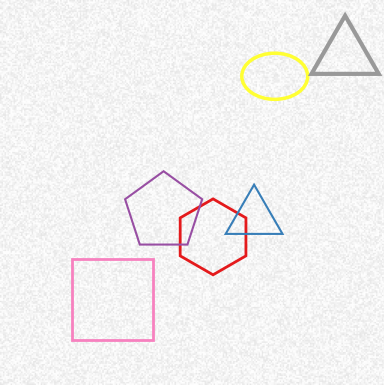[{"shape": "hexagon", "thickness": 2, "radius": 0.49, "center": [0.553, 0.385]}, {"shape": "triangle", "thickness": 1.5, "radius": 0.43, "center": [0.66, 0.435]}, {"shape": "pentagon", "thickness": 1.5, "radius": 0.53, "center": [0.425, 0.45]}, {"shape": "oval", "thickness": 2.5, "radius": 0.43, "center": [0.714, 0.802]}, {"shape": "square", "thickness": 2, "radius": 0.53, "center": [0.291, 0.223]}, {"shape": "triangle", "thickness": 3, "radius": 0.5, "center": [0.896, 0.859]}]